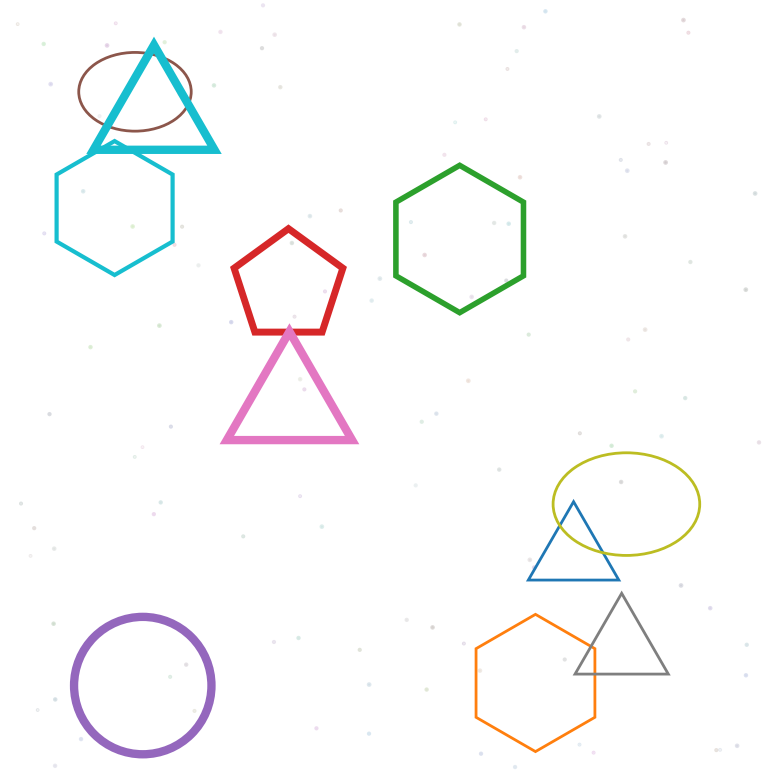[{"shape": "triangle", "thickness": 1, "radius": 0.34, "center": [0.745, 0.281]}, {"shape": "hexagon", "thickness": 1, "radius": 0.45, "center": [0.695, 0.113]}, {"shape": "hexagon", "thickness": 2, "radius": 0.48, "center": [0.597, 0.69]}, {"shape": "pentagon", "thickness": 2.5, "radius": 0.37, "center": [0.375, 0.629]}, {"shape": "circle", "thickness": 3, "radius": 0.45, "center": [0.185, 0.11]}, {"shape": "oval", "thickness": 1, "radius": 0.37, "center": [0.175, 0.881]}, {"shape": "triangle", "thickness": 3, "radius": 0.47, "center": [0.376, 0.475]}, {"shape": "triangle", "thickness": 1, "radius": 0.35, "center": [0.807, 0.16]}, {"shape": "oval", "thickness": 1, "radius": 0.48, "center": [0.814, 0.345]}, {"shape": "hexagon", "thickness": 1.5, "radius": 0.43, "center": [0.149, 0.73]}, {"shape": "triangle", "thickness": 3, "radius": 0.45, "center": [0.2, 0.851]}]